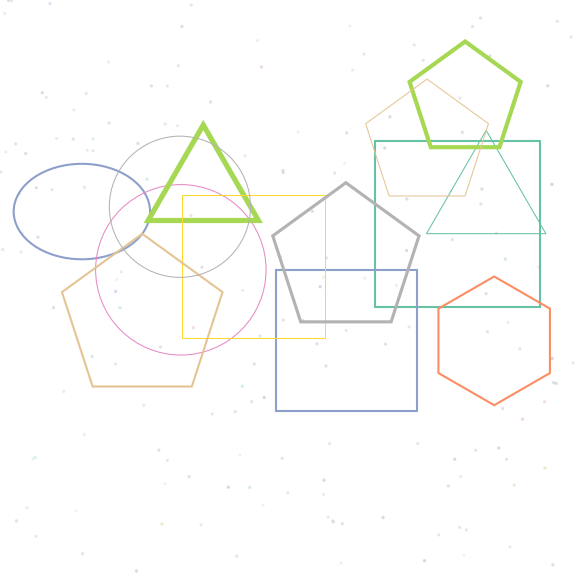[{"shape": "square", "thickness": 1, "radius": 0.72, "center": [0.792, 0.611]}, {"shape": "triangle", "thickness": 0.5, "radius": 0.6, "center": [0.842, 0.654]}, {"shape": "hexagon", "thickness": 1, "radius": 0.56, "center": [0.856, 0.409]}, {"shape": "oval", "thickness": 1, "radius": 0.59, "center": [0.142, 0.633]}, {"shape": "square", "thickness": 1, "radius": 0.61, "center": [0.599, 0.41]}, {"shape": "circle", "thickness": 0.5, "radius": 0.74, "center": [0.313, 0.532]}, {"shape": "pentagon", "thickness": 2, "radius": 0.51, "center": [0.805, 0.826]}, {"shape": "triangle", "thickness": 2.5, "radius": 0.55, "center": [0.352, 0.672]}, {"shape": "square", "thickness": 0.5, "radius": 0.62, "center": [0.439, 0.537]}, {"shape": "pentagon", "thickness": 0.5, "radius": 0.56, "center": [0.739, 0.75]}, {"shape": "pentagon", "thickness": 1, "radius": 0.73, "center": [0.246, 0.448]}, {"shape": "circle", "thickness": 0.5, "radius": 0.61, "center": [0.312, 0.641]}, {"shape": "pentagon", "thickness": 1.5, "radius": 0.67, "center": [0.599, 0.55]}]